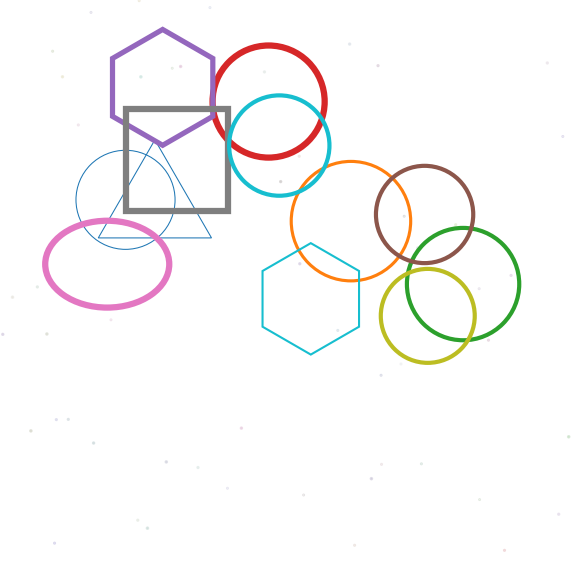[{"shape": "circle", "thickness": 0.5, "radius": 0.43, "center": [0.217, 0.653]}, {"shape": "triangle", "thickness": 0.5, "radius": 0.57, "center": [0.268, 0.644]}, {"shape": "circle", "thickness": 1.5, "radius": 0.52, "center": [0.608, 0.616]}, {"shape": "circle", "thickness": 2, "radius": 0.49, "center": [0.802, 0.507]}, {"shape": "circle", "thickness": 3, "radius": 0.49, "center": [0.465, 0.823]}, {"shape": "hexagon", "thickness": 2.5, "radius": 0.5, "center": [0.282, 0.848]}, {"shape": "circle", "thickness": 2, "radius": 0.42, "center": [0.735, 0.628]}, {"shape": "oval", "thickness": 3, "radius": 0.54, "center": [0.186, 0.542]}, {"shape": "square", "thickness": 3, "radius": 0.44, "center": [0.306, 0.722]}, {"shape": "circle", "thickness": 2, "radius": 0.41, "center": [0.741, 0.452]}, {"shape": "hexagon", "thickness": 1, "radius": 0.48, "center": [0.538, 0.482]}, {"shape": "circle", "thickness": 2, "radius": 0.43, "center": [0.484, 0.747]}]